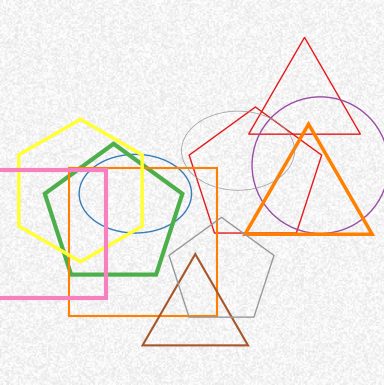[{"shape": "pentagon", "thickness": 1, "radius": 0.9, "center": [0.663, 0.541]}, {"shape": "triangle", "thickness": 1, "radius": 0.84, "center": [0.791, 0.735]}, {"shape": "oval", "thickness": 1, "radius": 0.73, "center": [0.352, 0.497]}, {"shape": "pentagon", "thickness": 3, "radius": 0.94, "center": [0.295, 0.439]}, {"shape": "circle", "thickness": 1, "radius": 0.89, "center": [0.832, 0.571]}, {"shape": "square", "thickness": 1.5, "radius": 0.96, "center": [0.372, 0.371]}, {"shape": "triangle", "thickness": 2.5, "radius": 0.95, "center": [0.801, 0.487]}, {"shape": "hexagon", "thickness": 2.5, "radius": 0.93, "center": [0.209, 0.505]}, {"shape": "triangle", "thickness": 1.5, "radius": 0.79, "center": [0.507, 0.182]}, {"shape": "square", "thickness": 3, "radius": 0.83, "center": [0.11, 0.392]}, {"shape": "pentagon", "thickness": 1, "radius": 0.72, "center": [0.575, 0.292]}, {"shape": "oval", "thickness": 0.5, "radius": 0.73, "center": [0.618, 0.609]}]